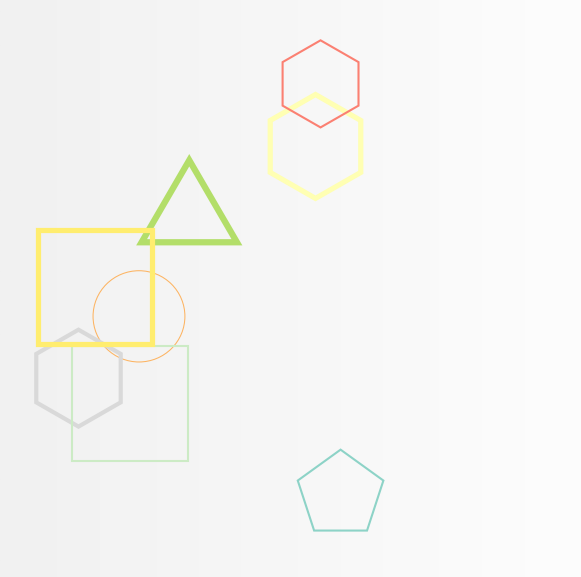[{"shape": "pentagon", "thickness": 1, "radius": 0.39, "center": [0.586, 0.143]}, {"shape": "hexagon", "thickness": 2.5, "radius": 0.45, "center": [0.543, 0.746]}, {"shape": "hexagon", "thickness": 1, "radius": 0.38, "center": [0.551, 0.854]}, {"shape": "circle", "thickness": 0.5, "radius": 0.4, "center": [0.239, 0.451]}, {"shape": "triangle", "thickness": 3, "radius": 0.47, "center": [0.326, 0.627]}, {"shape": "hexagon", "thickness": 2, "radius": 0.42, "center": [0.135, 0.344]}, {"shape": "square", "thickness": 1, "radius": 0.5, "center": [0.224, 0.3]}, {"shape": "square", "thickness": 2.5, "radius": 0.49, "center": [0.164, 0.502]}]